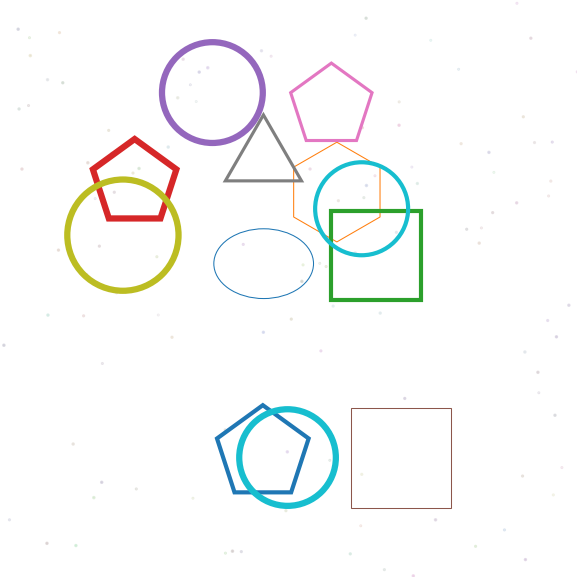[{"shape": "oval", "thickness": 0.5, "radius": 0.43, "center": [0.457, 0.543]}, {"shape": "pentagon", "thickness": 2, "radius": 0.42, "center": [0.455, 0.214]}, {"shape": "hexagon", "thickness": 0.5, "radius": 0.43, "center": [0.583, 0.667]}, {"shape": "square", "thickness": 2, "radius": 0.39, "center": [0.651, 0.557]}, {"shape": "pentagon", "thickness": 3, "radius": 0.38, "center": [0.233, 0.682]}, {"shape": "circle", "thickness": 3, "radius": 0.44, "center": [0.368, 0.839]}, {"shape": "square", "thickness": 0.5, "radius": 0.43, "center": [0.695, 0.206]}, {"shape": "pentagon", "thickness": 1.5, "radius": 0.37, "center": [0.574, 0.816]}, {"shape": "triangle", "thickness": 1.5, "radius": 0.38, "center": [0.456, 0.724]}, {"shape": "circle", "thickness": 3, "radius": 0.48, "center": [0.213, 0.592]}, {"shape": "circle", "thickness": 2, "radius": 0.4, "center": [0.626, 0.638]}, {"shape": "circle", "thickness": 3, "radius": 0.42, "center": [0.498, 0.207]}]